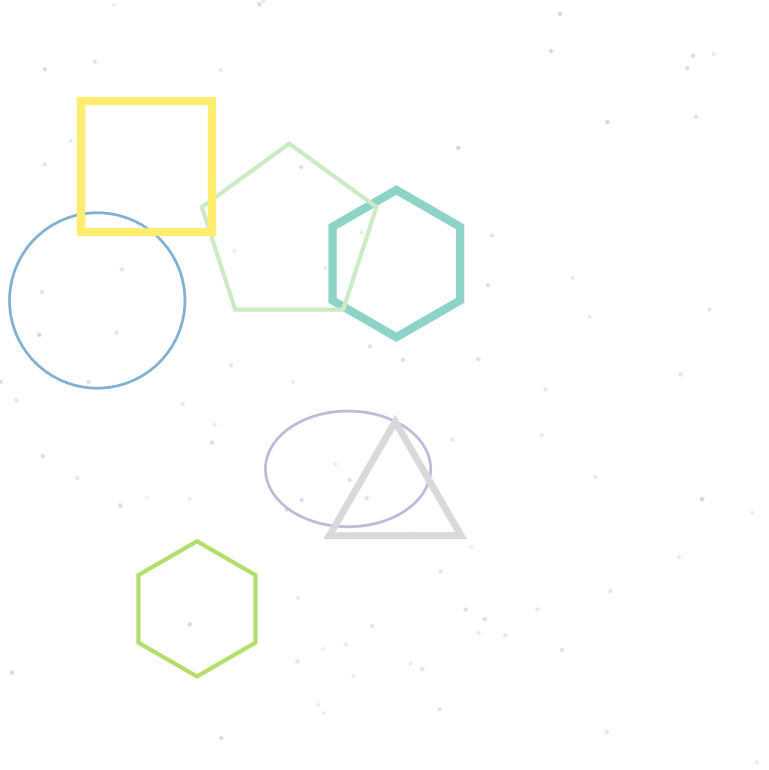[{"shape": "hexagon", "thickness": 3, "radius": 0.48, "center": [0.515, 0.658]}, {"shape": "oval", "thickness": 1, "radius": 0.54, "center": [0.452, 0.391]}, {"shape": "circle", "thickness": 1, "radius": 0.57, "center": [0.126, 0.61]}, {"shape": "hexagon", "thickness": 1.5, "radius": 0.44, "center": [0.256, 0.209]}, {"shape": "triangle", "thickness": 2.5, "radius": 0.49, "center": [0.513, 0.354]}, {"shape": "pentagon", "thickness": 1.5, "radius": 0.6, "center": [0.376, 0.694]}, {"shape": "square", "thickness": 3, "radius": 0.43, "center": [0.19, 0.783]}]